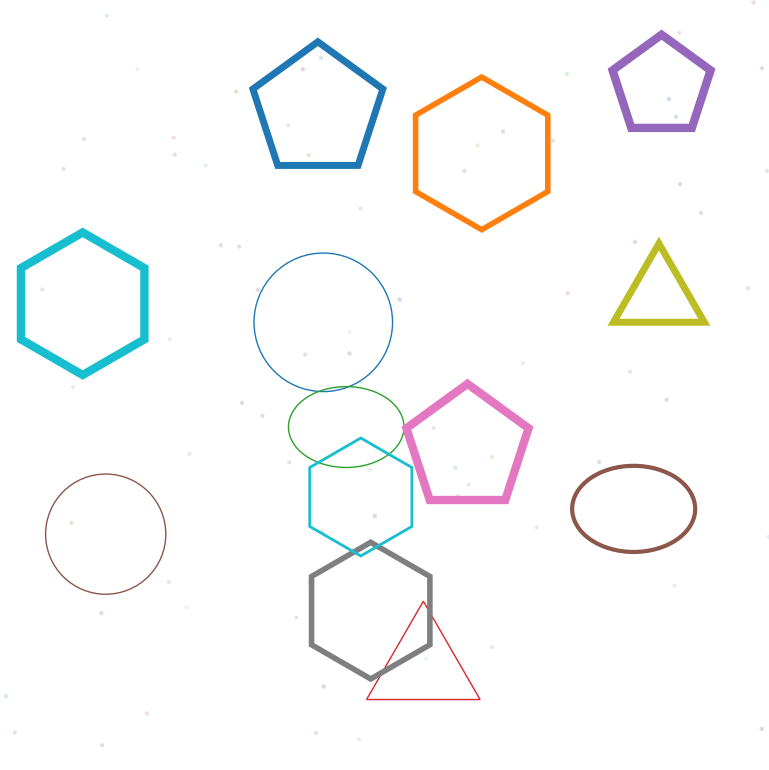[{"shape": "circle", "thickness": 0.5, "radius": 0.45, "center": [0.42, 0.581]}, {"shape": "pentagon", "thickness": 2.5, "radius": 0.44, "center": [0.413, 0.857]}, {"shape": "hexagon", "thickness": 2, "radius": 0.5, "center": [0.626, 0.801]}, {"shape": "oval", "thickness": 0.5, "radius": 0.38, "center": [0.45, 0.445]}, {"shape": "triangle", "thickness": 0.5, "radius": 0.43, "center": [0.55, 0.134]}, {"shape": "pentagon", "thickness": 3, "radius": 0.33, "center": [0.859, 0.888]}, {"shape": "oval", "thickness": 1.5, "radius": 0.4, "center": [0.823, 0.339]}, {"shape": "circle", "thickness": 0.5, "radius": 0.39, "center": [0.137, 0.306]}, {"shape": "pentagon", "thickness": 3, "radius": 0.42, "center": [0.607, 0.418]}, {"shape": "hexagon", "thickness": 2, "radius": 0.44, "center": [0.481, 0.207]}, {"shape": "triangle", "thickness": 2.5, "radius": 0.34, "center": [0.856, 0.616]}, {"shape": "hexagon", "thickness": 3, "radius": 0.46, "center": [0.107, 0.606]}, {"shape": "hexagon", "thickness": 1, "radius": 0.38, "center": [0.469, 0.355]}]